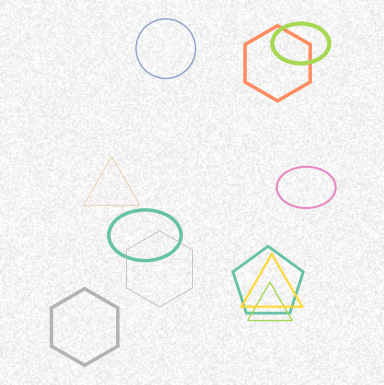[{"shape": "oval", "thickness": 2.5, "radius": 0.47, "center": [0.377, 0.389]}, {"shape": "pentagon", "thickness": 2, "radius": 0.48, "center": [0.696, 0.264]}, {"shape": "hexagon", "thickness": 2.5, "radius": 0.49, "center": [0.721, 0.836]}, {"shape": "circle", "thickness": 1, "radius": 0.39, "center": [0.431, 0.874]}, {"shape": "oval", "thickness": 1.5, "radius": 0.38, "center": [0.795, 0.513]}, {"shape": "triangle", "thickness": 1, "radius": 0.33, "center": [0.701, 0.201]}, {"shape": "oval", "thickness": 3, "radius": 0.37, "center": [0.781, 0.887]}, {"shape": "triangle", "thickness": 1.5, "radius": 0.46, "center": [0.706, 0.249]}, {"shape": "triangle", "thickness": 0.5, "radius": 0.42, "center": [0.29, 0.509]}, {"shape": "hexagon", "thickness": 2.5, "radius": 0.5, "center": [0.22, 0.151]}, {"shape": "hexagon", "thickness": 0.5, "radius": 0.49, "center": [0.414, 0.302]}]